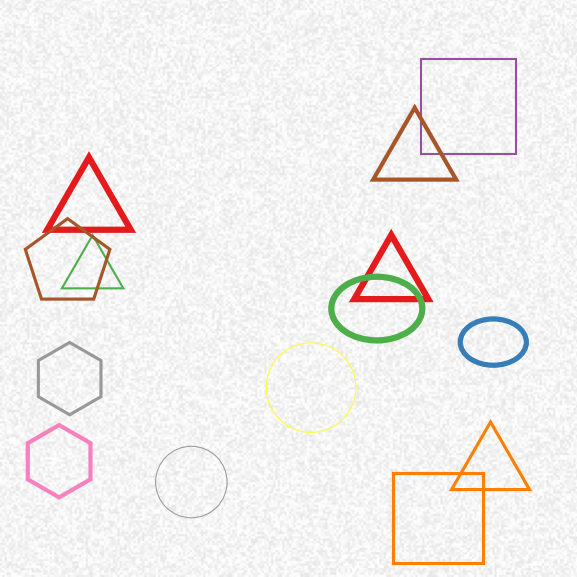[{"shape": "triangle", "thickness": 3, "radius": 0.37, "center": [0.678, 0.518]}, {"shape": "triangle", "thickness": 3, "radius": 0.42, "center": [0.154, 0.643]}, {"shape": "oval", "thickness": 2.5, "radius": 0.29, "center": [0.854, 0.407]}, {"shape": "oval", "thickness": 3, "radius": 0.39, "center": [0.652, 0.465]}, {"shape": "triangle", "thickness": 1, "radius": 0.31, "center": [0.16, 0.531]}, {"shape": "square", "thickness": 1, "radius": 0.41, "center": [0.812, 0.814]}, {"shape": "square", "thickness": 1.5, "radius": 0.39, "center": [0.758, 0.102]}, {"shape": "triangle", "thickness": 1.5, "radius": 0.39, "center": [0.849, 0.19]}, {"shape": "circle", "thickness": 0.5, "radius": 0.39, "center": [0.539, 0.328]}, {"shape": "pentagon", "thickness": 1.5, "radius": 0.38, "center": [0.117, 0.544]}, {"shape": "triangle", "thickness": 2, "radius": 0.41, "center": [0.718, 0.73]}, {"shape": "hexagon", "thickness": 2, "radius": 0.31, "center": [0.102, 0.2]}, {"shape": "hexagon", "thickness": 1.5, "radius": 0.31, "center": [0.121, 0.344]}, {"shape": "circle", "thickness": 0.5, "radius": 0.31, "center": [0.331, 0.164]}]